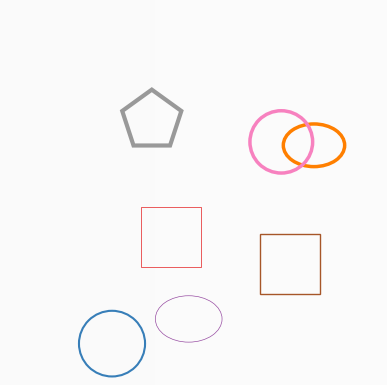[{"shape": "square", "thickness": 0.5, "radius": 0.39, "center": [0.44, 0.385]}, {"shape": "circle", "thickness": 1.5, "radius": 0.43, "center": [0.289, 0.107]}, {"shape": "oval", "thickness": 0.5, "radius": 0.43, "center": [0.487, 0.172]}, {"shape": "oval", "thickness": 2.5, "radius": 0.4, "center": [0.81, 0.623]}, {"shape": "square", "thickness": 1, "radius": 0.39, "center": [0.749, 0.314]}, {"shape": "circle", "thickness": 2.5, "radius": 0.4, "center": [0.726, 0.631]}, {"shape": "pentagon", "thickness": 3, "radius": 0.4, "center": [0.392, 0.687]}]